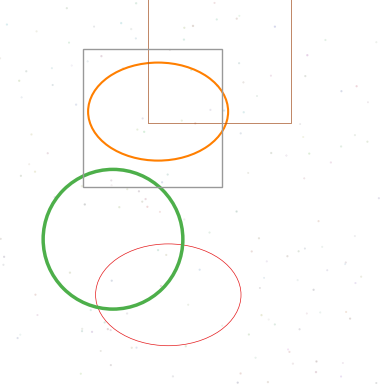[{"shape": "oval", "thickness": 0.5, "radius": 0.94, "center": [0.437, 0.234]}, {"shape": "circle", "thickness": 2.5, "radius": 0.91, "center": [0.294, 0.379]}, {"shape": "oval", "thickness": 1.5, "radius": 0.91, "center": [0.411, 0.71]}, {"shape": "square", "thickness": 0.5, "radius": 0.93, "center": [0.57, 0.867]}, {"shape": "square", "thickness": 1, "radius": 0.9, "center": [0.396, 0.693]}]